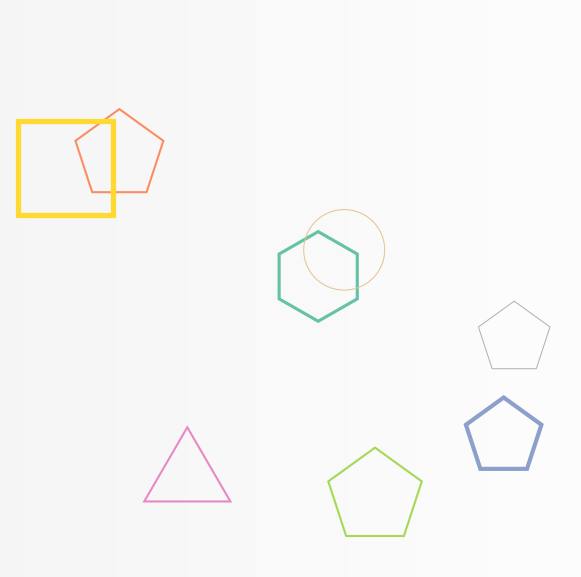[{"shape": "hexagon", "thickness": 1.5, "radius": 0.39, "center": [0.547, 0.52]}, {"shape": "pentagon", "thickness": 1, "radius": 0.4, "center": [0.205, 0.731]}, {"shape": "pentagon", "thickness": 2, "radius": 0.34, "center": [0.867, 0.243]}, {"shape": "triangle", "thickness": 1, "radius": 0.43, "center": [0.322, 0.174]}, {"shape": "pentagon", "thickness": 1, "radius": 0.42, "center": [0.645, 0.139]}, {"shape": "square", "thickness": 2.5, "radius": 0.41, "center": [0.113, 0.708]}, {"shape": "circle", "thickness": 0.5, "radius": 0.35, "center": [0.592, 0.567]}, {"shape": "pentagon", "thickness": 0.5, "radius": 0.32, "center": [0.885, 0.413]}]